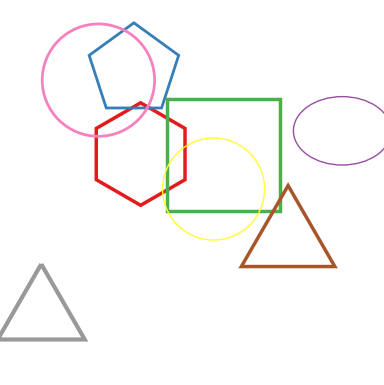[{"shape": "hexagon", "thickness": 2.5, "radius": 0.67, "center": [0.365, 0.6]}, {"shape": "pentagon", "thickness": 2, "radius": 0.61, "center": [0.348, 0.818]}, {"shape": "square", "thickness": 2.5, "radius": 0.73, "center": [0.581, 0.598]}, {"shape": "oval", "thickness": 1, "radius": 0.63, "center": [0.889, 0.66]}, {"shape": "circle", "thickness": 1, "radius": 0.66, "center": [0.555, 0.509]}, {"shape": "triangle", "thickness": 2.5, "radius": 0.7, "center": [0.748, 0.378]}, {"shape": "circle", "thickness": 2, "radius": 0.73, "center": [0.256, 0.792]}, {"shape": "triangle", "thickness": 3, "radius": 0.65, "center": [0.107, 0.183]}]